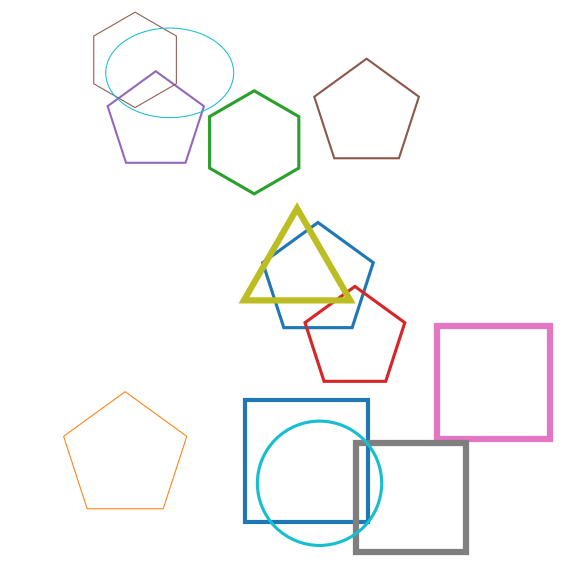[{"shape": "pentagon", "thickness": 1.5, "radius": 0.5, "center": [0.551, 0.513]}, {"shape": "square", "thickness": 2, "radius": 0.53, "center": [0.531, 0.201]}, {"shape": "pentagon", "thickness": 0.5, "radius": 0.56, "center": [0.217, 0.209]}, {"shape": "hexagon", "thickness": 1.5, "radius": 0.45, "center": [0.44, 0.753]}, {"shape": "pentagon", "thickness": 1.5, "radius": 0.45, "center": [0.615, 0.412]}, {"shape": "pentagon", "thickness": 1, "radius": 0.44, "center": [0.27, 0.788]}, {"shape": "hexagon", "thickness": 0.5, "radius": 0.41, "center": [0.234, 0.895]}, {"shape": "pentagon", "thickness": 1, "radius": 0.48, "center": [0.635, 0.802]}, {"shape": "square", "thickness": 3, "radius": 0.49, "center": [0.855, 0.337]}, {"shape": "square", "thickness": 3, "radius": 0.47, "center": [0.712, 0.138]}, {"shape": "triangle", "thickness": 3, "radius": 0.53, "center": [0.514, 0.532]}, {"shape": "circle", "thickness": 1.5, "radius": 0.54, "center": [0.553, 0.162]}, {"shape": "oval", "thickness": 0.5, "radius": 0.55, "center": [0.294, 0.873]}]